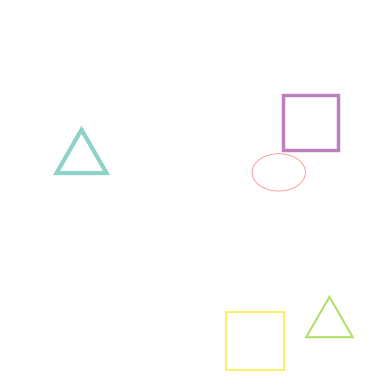[{"shape": "triangle", "thickness": 3, "radius": 0.38, "center": [0.212, 0.588]}, {"shape": "oval", "thickness": 0.5, "radius": 0.35, "center": [0.724, 0.552]}, {"shape": "triangle", "thickness": 1.5, "radius": 0.35, "center": [0.856, 0.159]}, {"shape": "square", "thickness": 2.5, "radius": 0.36, "center": [0.807, 0.682]}, {"shape": "square", "thickness": 1.5, "radius": 0.38, "center": [0.663, 0.114]}]